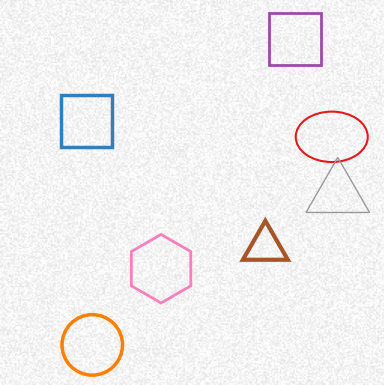[{"shape": "oval", "thickness": 1.5, "radius": 0.47, "center": [0.862, 0.645]}, {"shape": "square", "thickness": 2.5, "radius": 0.33, "center": [0.224, 0.686]}, {"shape": "square", "thickness": 2, "radius": 0.34, "center": [0.765, 0.898]}, {"shape": "circle", "thickness": 2.5, "radius": 0.39, "center": [0.24, 0.104]}, {"shape": "triangle", "thickness": 3, "radius": 0.34, "center": [0.689, 0.359]}, {"shape": "hexagon", "thickness": 2, "radius": 0.45, "center": [0.418, 0.302]}, {"shape": "triangle", "thickness": 1, "radius": 0.48, "center": [0.877, 0.496]}]